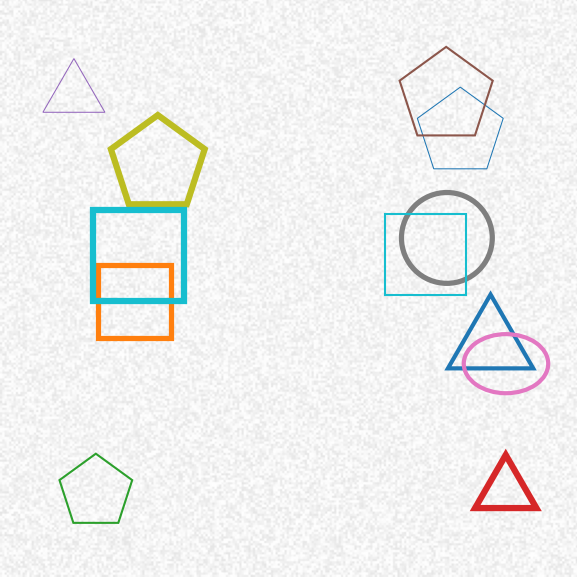[{"shape": "pentagon", "thickness": 0.5, "radius": 0.39, "center": [0.797, 0.77]}, {"shape": "triangle", "thickness": 2, "radius": 0.43, "center": [0.849, 0.404]}, {"shape": "square", "thickness": 2.5, "radius": 0.31, "center": [0.233, 0.477]}, {"shape": "pentagon", "thickness": 1, "radius": 0.33, "center": [0.166, 0.147]}, {"shape": "triangle", "thickness": 3, "radius": 0.31, "center": [0.876, 0.15]}, {"shape": "triangle", "thickness": 0.5, "radius": 0.31, "center": [0.128, 0.836]}, {"shape": "pentagon", "thickness": 1, "radius": 0.42, "center": [0.773, 0.833]}, {"shape": "oval", "thickness": 2, "radius": 0.37, "center": [0.876, 0.369]}, {"shape": "circle", "thickness": 2.5, "radius": 0.39, "center": [0.774, 0.587]}, {"shape": "pentagon", "thickness": 3, "radius": 0.43, "center": [0.273, 0.714]}, {"shape": "square", "thickness": 3, "radius": 0.39, "center": [0.24, 0.557]}, {"shape": "square", "thickness": 1, "radius": 0.35, "center": [0.737, 0.558]}]